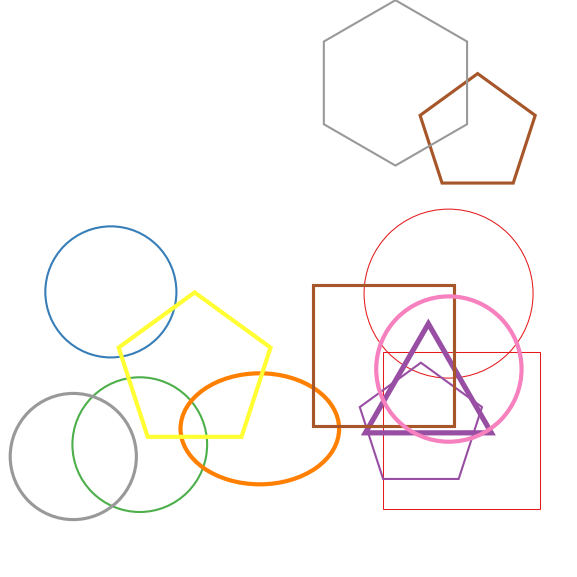[{"shape": "circle", "thickness": 0.5, "radius": 0.73, "center": [0.777, 0.491]}, {"shape": "square", "thickness": 0.5, "radius": 0.68, "center": [0.799, 0.253]}, {"shape": "circle", "thickness": 1, "radius": 0.57, "center": [0.192, 0.494]}, {"shape": "circle", "thickness": 1, "radius": 0.58, "center": [0.242, 0.229]}, {"shape": "triangle", "thickness": 2.5, "radius": 0.63, "center": [0.742, 0.313]}, {"shape": "pentagon", "thickness": 1, "radius": 0.56, "center": [0.729, 0.26]}, {"shape": "oval", "thickness": 2, "radius": 0.69, "center": [0.45, 0.257]}, {"shape": "pentagon", "thickness": 2, "radius": 0.69, "center": [0.337, 0.355]}, {"shape": "pentagon", "thickness": 1.5, "radius": 0.52, "center": [0.827, 0.767]}, {"shape": "square", "thickness": 1.5, "radius": 0.61, "center": [0.665, 0.383]}, {"shape": "circle", "thickness": 2, "radius": 0.63, "center": [0.777, 0.36]}, {"shape": "hexagon", "thickness": 1, "radius": 0.72, "center": [0.685, 0.856]}, {"shape": "circle", "thickness": 1.5, "radius": 0.55, "center": [0.127, 0.209]}]